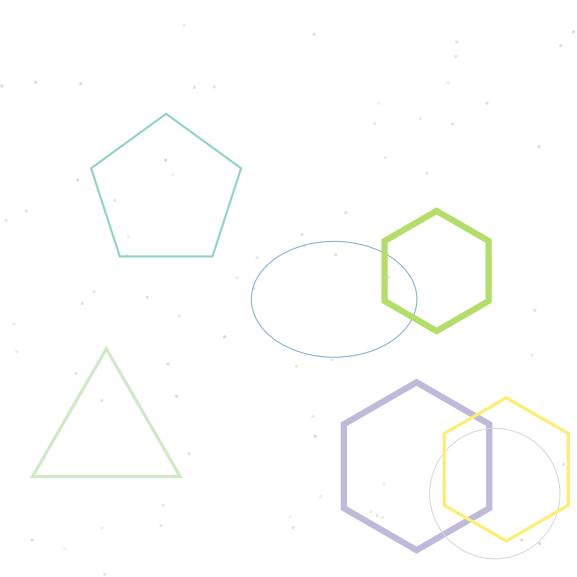[{"shape": "pentagon", "thickness": 1, "radius": 0.68, "center": [0.288, 0.666]}, {"shape": "hexagon", "thickness": 3, "radius": 0.73, "center": [0.721, 0.192]}, {"shape": "oval", "thickness": 0.5, "radius": 0.72, "center": [0.579, 0.481]}, {"shape": "hexagon", "thickness": 3, "radius": 0.52, "center": [0.756, 0.53]}, {"shape": "circle", "thickness": 0.5, "radius": 0.56, "center": [0.857, 0.144]}, {"shape": "triangle", "thickness": 1.5, "radius": 0.74, "center": [0.184, 0.248]}, {"shape": "hexagon", "thickness": 1.5, "radius": 0.62, "center": [0.877, 0.186]}]